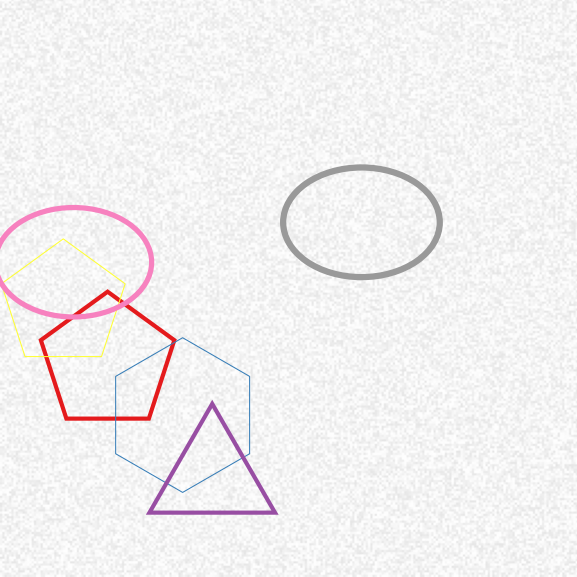[{"shape": "pentagon", "thickness": 2, "radius": 0.61, "center": [0.186, 0.373]}, {"shape": "hexagon", "thickness": 0.5, "radius": 0.67, "center": [0.316, 0.28]}, {"shape": "triangle", "thickness": 2, "radius": 0.63, "center": [0.367, 0.174]}, {"shape": "pentagon", "thickness": 0.5, "radius": 0.56, "center": [0.11, 0.473]}, {"shape": "oval", "thickness": 2.5, "radius": 0.68, "center": [0.127, 0.545]}, {"shape": "oval", "thickness": 3, "radius": 0.68, "center": [0.626, 0.614]}]